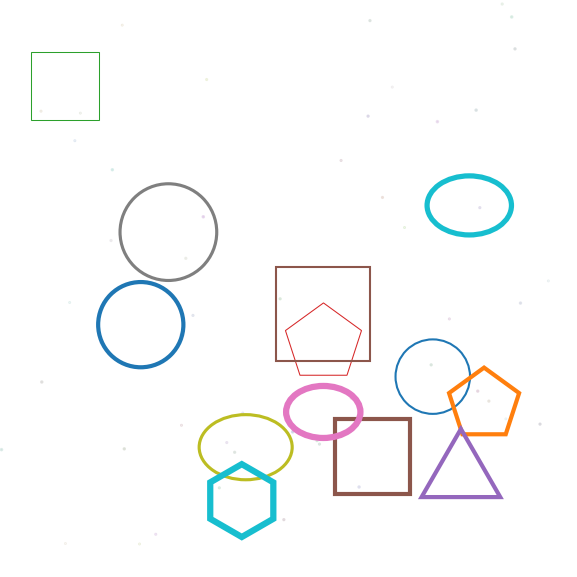[{"shape": "circle", "thickness": 1, "radius": 0.32, "center": [0.749, 0.347]}, {"shape": "circle", "thickness": 2, "radius": 0.37, "center": [0.244, 0.437]}, {"shape": "pentagon", "thickness": 2, "radius": 0.32, "center": [0.838, 0.299]}, {"shape": "square", "thickness": 0.5, "radius": 0.3, "center": [0.113, 0.85]}, {"shape": "pentagon", "thickness": 0.5, "radius": 0.35, "center": [0.56, 0.405]}, {"shape": "triangle", "thickness": 2, "radius": 0.39, "center": [0.798, 0.178]}, {"shape": "square", "thickness": 2, "radius": 0.32, "center": [0.645, 0.209]}, {"shape": "square", "thickness": 1, "radius": 0.41, "center": [0.559, 0.456]}, {"shape": "oval", "thickness": 3, "radius": 0.32, "center": [0.56, 0.286]}, {"shape": "circle", "thickness": 1.5, "radius": 0.42, "center": [0.292, 0.597]}, {"shape": "oval", "thickness": 1.5, "radius": 0.4, "center": [0.425, 0.225]}, {"shape": "hexagon", "thickness": 3, "radius": 0.32, "center": [0.419, 0.132]}, {"shape": "oval", "thickness": 2.5, "radius": 0.37, "center": [0.813, 0.643]}]